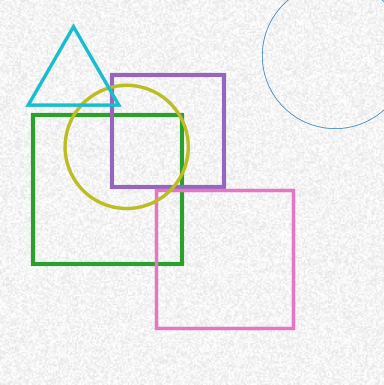[{"shape": "circle", "thickness": 0.5, "radius": 0.95, "center": [0.871, 0.855]}, {"shape": "square", "thickness": 3, "radius": 0.97, "center": [0.279, 0.507]}, {"shape": "square", "thickness": 3, "radius": 0.72, "center": [0.436, 0.66]}, {"shape": "square", "thickness": 2.5, "radius": 0.89, "center": [0.583, 0.327]}, {"shape": "circle", "thickness": 2.5, "radius": 0.8, "center": [0.329, 0.618]}, {"shape": "triangle", "thickness": 2.5, "radius": 0.68, "center": [0.191, 0.795]}]